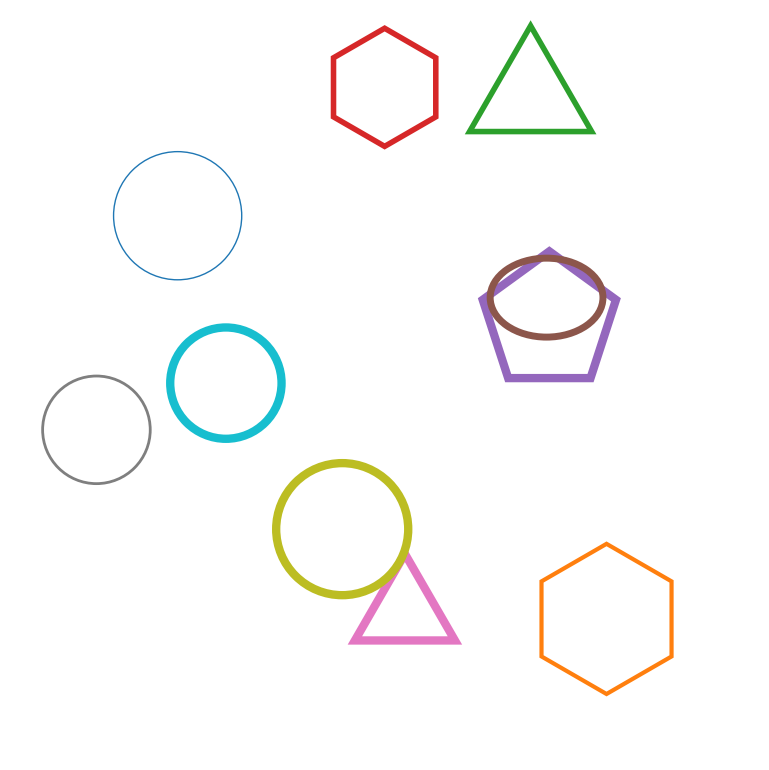[{"shape": "circle", "thickness": 0.5, "radius": 0.42, "center": [0.231, 0.72]}, {"shape": "hexagon", "thickness": 1.5, "radius": 0.49, "center": [0.788, 0.196]}, {"shape": "triangle", "thickness": 2, "radius": 0.46, "center": [0.689, 0.875]}, {"shape": "hexagon", "thickness": 2, "radius": 0.38, "center": [0.5, 0.887]}, {"shape": "pentagon", "thickness": 3, "radius": 0.45, "center": [0.713, 0.583]}, {"shape": "oval", "thickness": 2.5, "radius": 0.37, "center": [0.71, 0.613]}, {"shape": "triangle", "thickness": 3, "radius": 0.38, "center": [0.526, 0.206]}, {"shape": "circle", "thickness": 1, "radius": 0.35, "center": [0.125, 0.442]}, {"shape": "circle", "thickness": 3, "radius": 0.43, "center": [0.444, 0.313]}, {"shape": "circle", "thickness": 3, "radius": 0.36, "center": [0.293, 0.502]}]